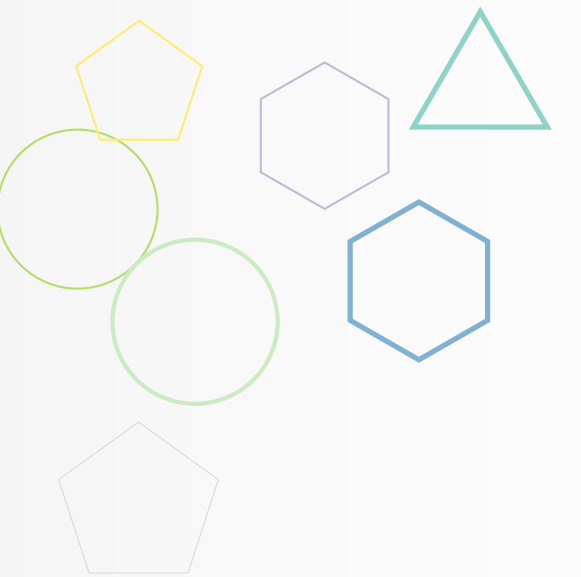[{"shape": "triangle", "thickness": 2.5, "radius": 0.67, "center": [0.826, 0.846]}, {"shape": "hexagon", "thickness": 1, "radius": 0.63, "center": [0.559, 0.764]}, {"shape": "hexagon", "thickness": 2.5, "radius": 0.68, "center": [0.721, 0.513]}, {"shape": "circle", "thickness": 1, "radius": 0.69, "center": [0.133, 0.637]}, {"shape": "pentagon", "thickness": 0.5, "radius": 0.72, "center": [0.238, 0.124]}, {"shape": "circle", "thickness": 2, "radius": 0.71, "center": [0.336, 0.442]}, {"shape": "pentagon", "thickness": 1, "radius": 0.57, "center": [0.239, 0.849]}]